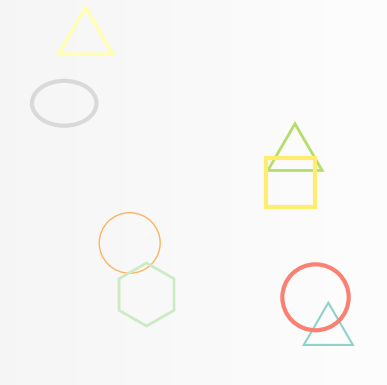[{"shape": "triangle", "thickness": 1.5, "radius": 0.37, "center": [0.847, 0.141]}, {"shape": "triangle", "thickness": 2.5, "radius": 0.4, "center": [0.221, 0.9]}, {"shape": "circle", "thickness": 3, "radius": 0.43, "center": [0.814, 0.228]}, {"shape": "circle", "thickness": 1, "radius": 0.39, "center": [0.335, 0.369]}, {"shape": "triangle", "thickness": 2, "radius": 0.4, "center": [0.761, 0.598]}, {"shape": "oval", "thickness": 3, "radius": 0.42, "center": [0.166, 0.732]}, {"shape": "hexagon", "thickness": 2, "radius": 0.41, "center": [0.378, 0.235]}, {"shape": "square", "thickness": 3, "radius": 0.32, "center": [0.75, 0.526]}]